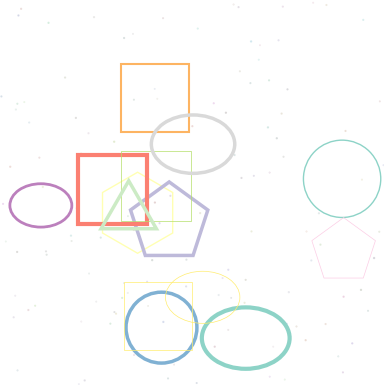[{"shape": "oval", "thickness": 3, "radius": 0.57, "center": [0.638, 0.122]}, {"shape": "circle", "thickness": 1, "radius": 0.5, "center": [0.889, 0.536]}, {"shape": "hexagon", "thickness": 1, "radius": 0.53, "center": [0.357, 0.447]}, {"shape": "pentagon", "thickness": 2.5, "radius": 0.53, "center": [0.439, 0.422]}, {"shape": "square", "thickness": 3, "radius": 0.45, "center": [0.292, 0.508]}, {"shape": "circle", "thickness": 2.5, "radius": 0.46, "center": [0.419, 0.149]}, {"shape": "square", "thickness": 1.5, "radius": 0.44, "center": [0.403, 0.745]}, {"shape": "square", "thickness": 0.5, "radius": 0.45, "center": [0.406, 0.516]}, {"shape": "pentagon", "thickness": 0.5, "radius": 0.43, "center": [0.893, 0.348]}, {"shape": "oval", "thickness": 2.5, "radius": 0.54, "center": [0.501, 0.626]}, {"shape": "oval", "thickness": 2, "radius": 0.4, "center": [0.106, 0.466]}, {"shape": "triangle", "thickness": 2.5, "radius": 0.41, "center": [0.334, 0.447]}, {"shape": "oval", "thickness": 0.5, "radius": 0.48, "center": [0.526, 0.228]}, {"shape": "square", "thickness": 0.5, "radius": 0.44, "center": [0.411, 0.179]}]